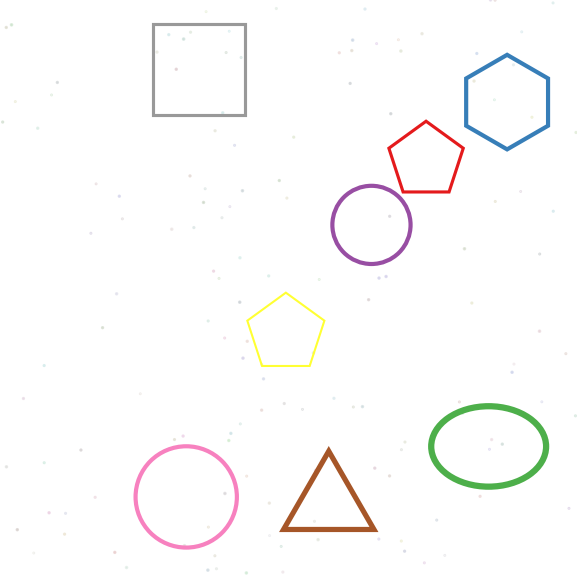[{"shape": "pentagon", "thickness": 1.5, "radius": 0.34, "center": [0.738, 0.722]}, {"shape": "hexagon", "thickness": 2, "radius": 0.41, "center": [0.878, 0.822]}, {"shape": "oval", "thickness": 3, "radius": 0.5, "center": [0.846, 0.226]}, {"shape": "circle", "thickness": 2, "radius": 0.34, "center": [0.643, 0.61]}, {"shape": "pentagon", "thickness": 1, "radius": 0.35, "center": [0.495, 0.422]}, {"shape": "triangle", "thickness": 2.5, "radius": 0.45, "center": [0.569, 0.127]}, {"shape": "circle", "thickness": 2, "radius": 0.44, "center": [0.322, 0.139]}, {"shape": "square", "thickness": 1.5, "radius": 0.39, "center": [0.345, 0.879]}]